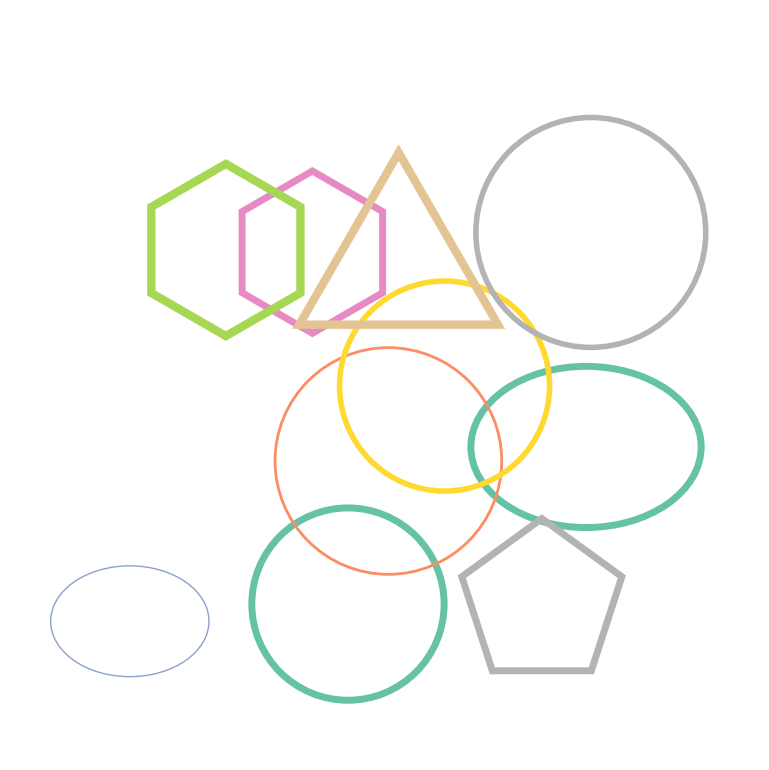[{"shape": "circle", "thickness": 2.5, "radius": 0.62, "center": [0.452, 0.215]}, {"shape": "oval", "thickness": 2.5, "radius": 0.75, "center": [0.761, 0.42]}, {"shape": "circle", "thickness": 1, "radius": 0.74, "center": [0.504, 0.401]}, {"shape": "oval", "thickness": 0.5, "radius": 0.51, "center": [0.169, 0.193]}, {"shape": "hexagon", "thickness": 2.5, "radius": 0.53, "center": [0.406, 0.673]}, {"shape": "hexagon", "thickness": 3, "radius": 0.56, "center": [0.293, 0.675]}, {"shape": "circle", "thickness": 2, "radius": 0.68, "center": [0.577, 0.499]}, {"shape": "triangle", "thickness": 3, "radius": 0.74, "center": [0.518, 0.653]}, {"shape": "circle", "thickness": 2, "radius": 0.75, "center": [0.767, 0.698]}, {"shape": "pentagon", "thickness": 2.5, "radius": 0.55, "center": [0.704, 0.217]}]